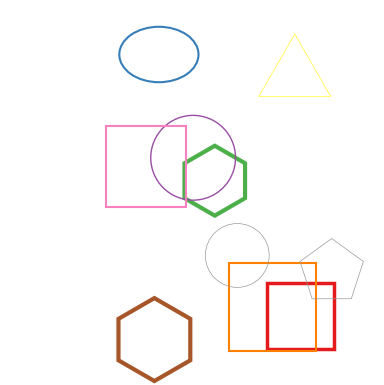[{"shape": "square", "thickness": 2.5, "radius": 0.43, "center": [0.78, 0.18]}, {"shape": "oval", "thickness": 1.5, "radius": 0.51, "center": [0.413, 0.858]}, {"shape": "hexagon", "thickness": 3, "radius": 0.45, "center": [0.558, 0.531]}, {"shape": "circle", "thickness": 1, "radius": 0.55, "center": [0.502, 0.59]}, {"shape": "square", "thickness": 1.5, "radius": 0.57, "center": [0.707, 0.203]}, {"shape": "triangle", "thickness": 0.5, "radius": 0.54, "center": [0.766, 0.803]}, {"shape": "hexagon", "thickness": 3, "radius": 0.54, "center": [0.401, 0.118]}, {"shape": "square", "thickness": 1.5, "radius": 0.53, "center": [0.379, 0.567]}, {"shape": "circle", "thickness": 0.5, "radius": 0.41, "center": [0.616, 0.336]}, {"shape": "pentagon", "thickness": 0.5, "radius": 0.43, "center": [0.862, 0.294]}]